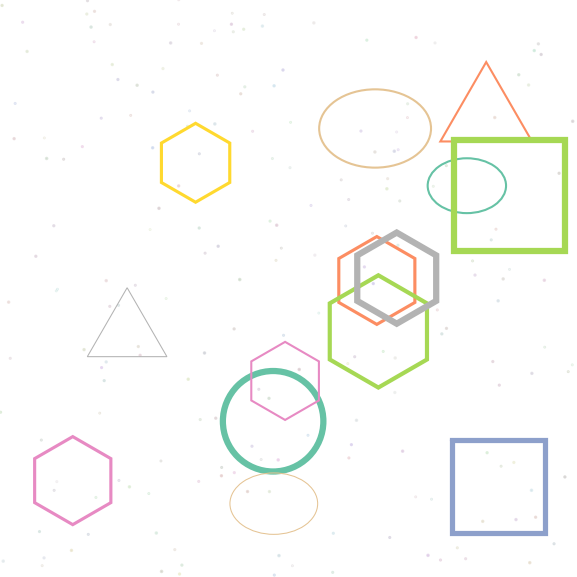[{"shape": "oval", "thickness": 1, "radius": 0.34, "center": [0.808, 0.678]}, {"shape": "circle", "thickness": 3, "radius": 0.43, "center": [0.473, 0.27]}, {"shape": "triangle", "thickness": 1, "radius": 0.46, "center": [0.842, 0.8]}, {"shape": "hexagon", "thickness": 1.5, "radius": 0.38, "center": [0.653, 0.513]}, {"shape": "square", "thickness": 2.5, "radius": 0.4, "center": [0.863, 0.157]}, {"shape": "hexagon", "thickness": 1.5, "radius": 0.38, "center": [0.126, 0.167]}, {"shape": "hexagon", "thickness": 1, "radius": 0.34, "center": [0.494, 0.34]}, {"shape": "square", "thickness": 3, "radius": 0.48, "center": [0.882, 0.661]}, {"shape": "hexagon", "thickness": 2, "radius": 0.49, "center": [0.655, 0.425]}, {"shape": "hexagon", "thickness": 1.5, "radius": 0.34, "center": [0.339, 0.717]}, {"shape": "oval", "thickness": 1, "radius": 0.48, "center": [0.65, 0.777]}, {"shape": "oval", "thickness": 0.5, "radius": 0.38, "center": [0.474, 0.127]}, {"shape": "triangle", "thickness": 0.5, "radius": 0.4, "center": [0.22, 0.421]}, {"shape": "hexagon", "thickness": 3, "radius": 0.39, "center": [0.687, 0.518]}]